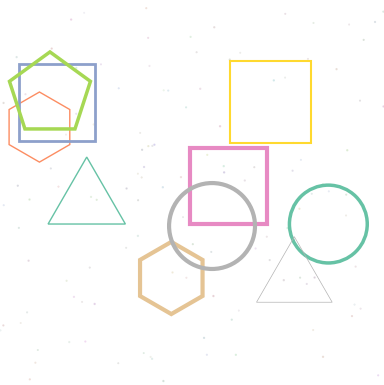[{"shape": "circle", "thickness": 2.5, "radius": 0.51, "center": [0.853, 0.418]}, {"shape": "triangle", "thickness": 1, "radius": 0.58, "center": [0.225, 0.476]}, {"shape": "hexagon", "thickness": 1, "radius": 0.46, "center": [0.102, 0.67]}, {"shape": "square", "thickness": 2, "radius": 0.5, "center": [0.148, 0.734]}, {"shape": "square", "thickness": 3, "radius": 0.49, "center": [0.594, 0.518]}, {"shape": "pentagon", "thickness": 2.5, "radius": 0.55, "center": [0.13, 0.755]}, {"shape": "square", "thickness": 1.5, "radius": 0.53, "center": [0.703, 0.735]}, {"shape": "hexagon", "thickness": 3, "radius": 0.47, "center": [0.445, 0.278]}, {"shape": "triangle", "thickness": 0.5, "radius": 0.57, "center": [0.765, 0.272]}, {"shape": "circle", "thickness": 3, "radius": 0.56, "center": [0.551, 0.413]}]